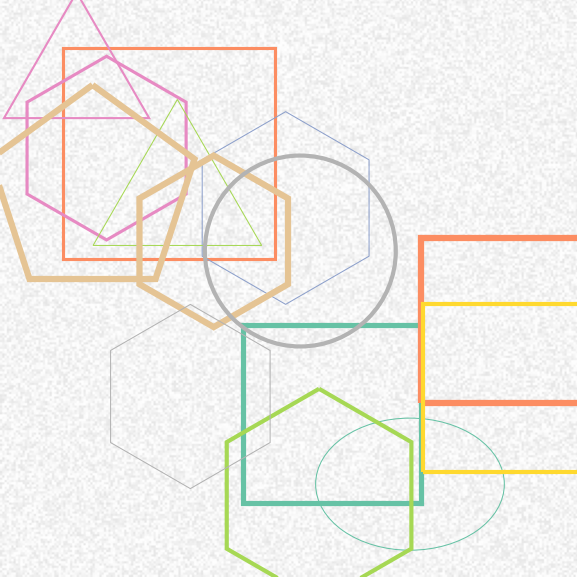[{"shape": "oval", "thickness": 0.5, "radius": 0.82, "center": [0.71, 0.161]}, {"shape": "square", "thickness": 2.5, "radius": 0.77, "center": [0.575, 0.282]}, {"shape": "square", "thickness": 3, "radius": 0.71, "center": [0.872, 0.444]}, {"shape": "square", "thickness": 1.5, "radius": 0.91, "center": [0.293, 0.733]}, {"shape": "hexagon", "thickness": 0.5, "radius": 0.83, "center": [0.495, 0.639]}, {"shape": "hexagon", "thickness": 1.5, "radius": 0.8, "center": [0.185, 0.743]}, {"shape": "triangle", "thickness": 1, "radius": 0.73, "center": [0.133, 0.867]}, {"shape": "hexagon", "thickness": 2, "radius": 0.92, "center": [0.552, 0.141]}, {"shape": "triangle", "thickness": 0.5, "radius": 0.84, "center": [0.307, 0.658]}, {"shape": "square", "thickness": 2, "radius": 0.73, "center": [0.877, 0.327]}, {"shape": "pentagon", "thickness": 3, "radius": 0.93, "center": [0.16, 0.666]}, {"shape": "hexagon", "thickness": 3, "radius": 0.74, "center": [0.37, 0.581]}, {"shape": "circle", "thickness": 2, "radius": 0.83, "center": [0.52, 0.564]}, {"shape": "hexagon", "thickness": 0.5, "radius": 0.8, "center": [0.33, 0.313]}]